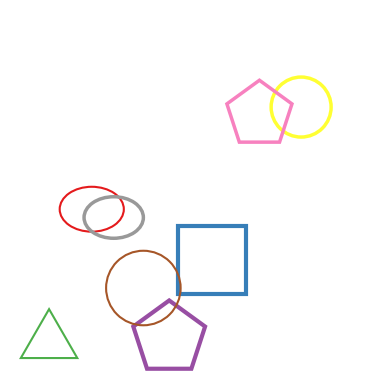[{"shape": "oval", "thickness": 1.5, "radius": 0.42, "center": [0.238, 0.457]}, {"shape": "square", "thickness": 3, "radius": 0.44, "center": [0.551, 0.325]}, {"shape": "triangle", "thickness": 1.5, "radius": 0.42, "center": [0.127, 0.112]}, {"shape": "pentagon", "thickness": 3, "radius": 0.49, "center": [0.439, 0.122]}, {"shape": "circle", "thickness": 2.5, "radius": 0.39, "center": [0.782, 0.722]}, {"shape": "circle", "thickness": 1.5, "radius": 0.48, "center": [0.372, 0.252]}, {"shape": "pentagon", "thickness": 2.5, "radius": 0.44, "center": [0.674, 0.703]}, {"shape": "oval", "thickness": 2.5, "radius": 0.39, "center": [0.295, 0.435]}]